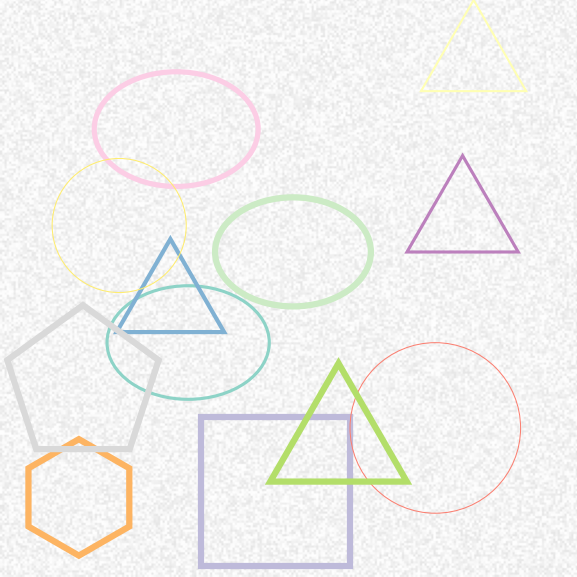[{"shape": "oval", "thickness": 1.5, "radius": 0.7, "center": [0.326, 0.406]}, {"shape": "triangle", "thickness": 1, "radius": 0.53, "center": [0.82, 0.894]}, {"shape": "square", "thickness": 3, "radius": 0.65, "center": [0.478, 0.147]}, {"shape": "circle", "thickness": 0.5, "radius": 0.74, "center": [0.754, 0.258]}, {"shape": "triangle", "thickness": 2, "radius": 0.54, "center": [0.295, 0.478]}, {"shape": "hexagon", "thickness": 3, "radius": 0.5, "center": [0.137, 0.138]}, {"shape": "triangle", "thickness": 3, "radius": 0.68, "center": [0.586, 0.233]}, {"shape": "oval", "thickness": 2.5, "radius": 0.71, "center": [0.305, 0.776]}, {"shape": "pentagon", "thickness": 3, "radius": 0.69, "center": [0.144, 0.333]}, {"shape": "triangle", "thickness": 1.5, "radius": 0.56, "center": [0.801, 0.618]}, {"shape": "oval", "thickness": 3, "radius": 0.67, "center": [0.507, 0.563]}, {"shape": "circle", "thickness": 0.5, "radius": 0.58, "center": [0.206, 0.609]}]